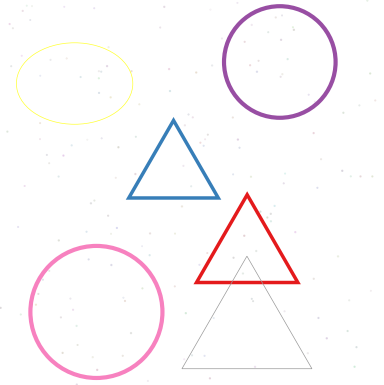[{"shape": "triangle", "thickness": 2.5, "radius": 0.76, "center": [0.642, 0.342]}, {"shape": "triangle", "thickness": 2.5, "radius": 0.67, "center": [0.451, 0.553]}, {"shape": "circle", "thickness": 3, "radius": 0.72, "center": [0.727, 0.839]}, {"shape": "oval", "thickness": 0.5, "radius": 0.76, "center": [0.194, 0.783]}, {"shape": "circle", "thickness": 3, "radius": 0.86, "center": [0.25, 0.19]}, {"shape": "triangle", "thickness": 0.5, "radius": 0.97, "center": [0.641, 0.14]}]